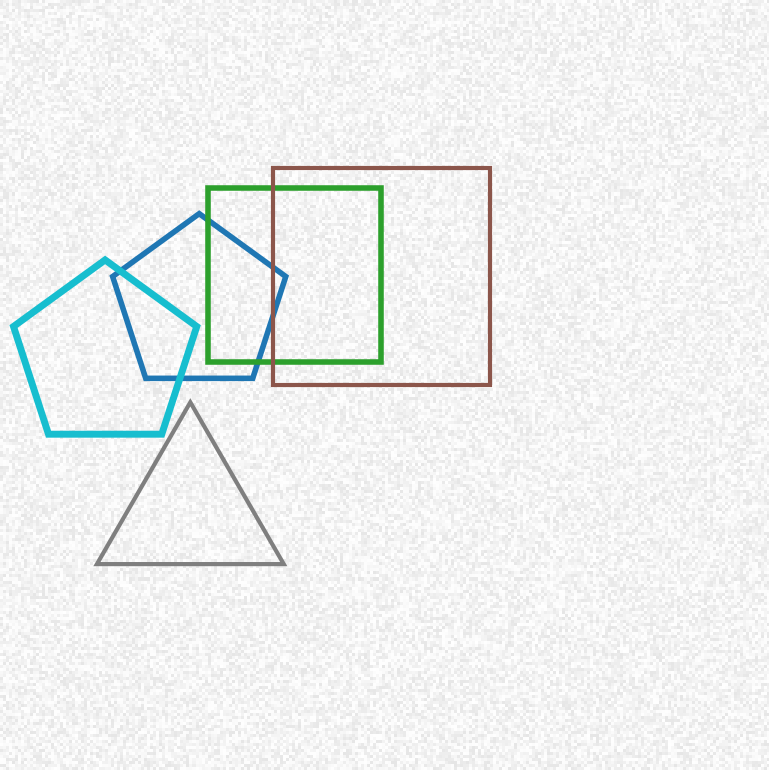[{"shape": "pentagon", "thickness": 2, "radius": 0.59, "center": [0.259, 0.604]}, {"shape": "square", "thickness": 2, "radius": 0.56, "center": [0.382, 0.643]}, {"shape": "square", "thickness": 1.5, "radius": 0.7, "center": [0.495, 0.641]}, {"shape": "triangle", "thickness": 1.5, "radius": 0.7, "center": [0.247, 0.337]}, {"shape": "pentagon", "thickness": 2.5, "radius": 0.63, "center": [0.137, 0.537]}]